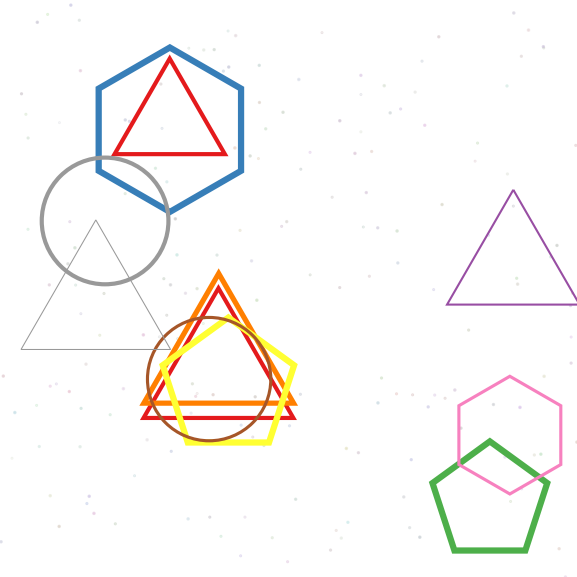[{"shape": "triangle", "thickness": 2, "radius": 0.75, "center": [0.378, 0.35]}, {"shape": "triangle", "thickness": 2, "radius": 0.55, "center": [0.294, 0.787]}, {"shape": "hexagon", "thickness": 3, "radius": 0.71, "center": [0.294, 0.775]}, {"shape": "pentagon", "thickness": 3, "radius": 0.52, "center": [0.848, 0.13]}, {"shape": "triangle", "thickness": 1, "radius": 0.66, "center": [0.889, 0.538]}, {"shape": "triangle", "thickness": 2.5, "radius": 0.75, "center": [0.379, 0.376]}, {"shape": "pentagon", "thickness": 3, "radius": 0.6, "center": [0.395, 0.33]}, {"shape": "circle", "thickness": 1.5, "radius": 0.53, "center": [0.362, 0.343]}, {"shape": "hexagon", "thickness": 1.5, "radius": 0.51, "center": [0.883, 0.246]}, {"shape": "triangle", "thickness": 0.5, "radius": 0.75, "center": [0.166, 0.469]}, {"shape": "circle", "thickness": 2, "radius": 0.55, "center": [0.182, 0.617]}]